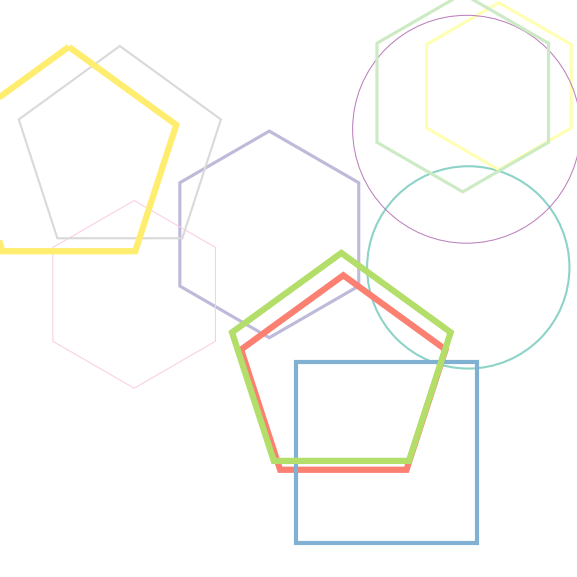[{"shape": "circle", "thickness": 1, "radius": 0.88, "center": [0.811, 0.536]}, {"shape": "hexagon", "thickness": 1.5, "radius": 0.72, "center": [0.864, 0.85]}, {"shape": "hexagon", "thickness": 1.5, "radius": 0.89, "center": [0.466, 0.593]}, {"shape": "pentagon", "thickness": 3, "radius": 0.93, "center": [0.594, 0.336]}, {"shape": "square", "thickness": 2, "radius": 0.78, "center": [0.669, 0.216]}, {"shape": "pentagon", "thickness": 3, "radius": 1.0, "center": [0.591, 0.362]}, {"shape": "hexagon", "thickness": 0.5, "radius": 0.81, "center": [0.232, 0.489]}, {"shape": "pentagon", "thickness": 1, "radius": 0.92, "center": [0.208, 0.735]}, {"shape": "circle", "thickness": 0.5, "radius": 0.99, "center": [0.808, 0.775]}, {"shape": "hexagon", "thickness": 1.5, "radius": 0.86, "center": [0.801, 0.838]}, {"shape": "pentagon", "thickness": 3, "radius": 0.98, "center": [0.119, 0.722]}]